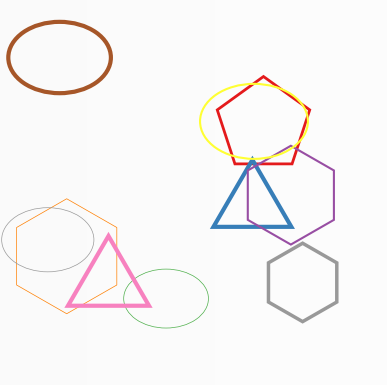[{"shape": "pentagon", "thickness": 2, "radius": 0.63, "center": [0.68, 0.676]}, {"shape": "triangle", "thickness": 3, "radius": 0.58, "center": [0.651, 0.469]}, {"shape": "oval", "thickness": 0.5, "radius": 0.55, "center": [0.429, 0.225]}, {"shape": "hexagon", "thickness": 1.5, "radius": 0.64, "center": [0.751, 0.493]}, {"shape": "hexagon", "thickness": 0.5, "radius": 0.75, "center": [0.172, 0.334]}, {"shape": "oval", "thickness": 1.5, "radius": 0.7, "center": [0.655, 0.685]}, {"shape": "oval", "thickness": 3, "radius": 0.66, "center": [0.154, 0.851]}, {"shape": "triangle", "thickness": 3, "radius": 0.6, "center": [0.28, 0.266]}, {"shape": "hexagon", "thickness": 2.5, "radius": 0.51, "center": [0.781, 0.266]}, {"shape": "oval", "thickness": 0.5, "radius": 0.6, "center": [0.123, 0.377]}]